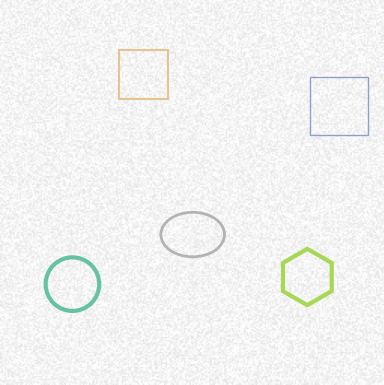[{"shape": "circle", "thickness": 3, "radius": 0.35, "center": [0.188, 0.262]}, {"shape": "square", "thickness": 1, "radius": 0.38, "center": [0.88, 0.724]}, {"shape": "hexagon", "thickness": 3, "radius": 0.37, "center": [0.798, 0.28]}, {"shape": "square", "thickness": 1.5, "radius": 0.32, "center": [0.374, 0.807]}, {"shape": "oval", "thickness": 2, "radius": 0.41, "center": [0.501, 0.391]}]